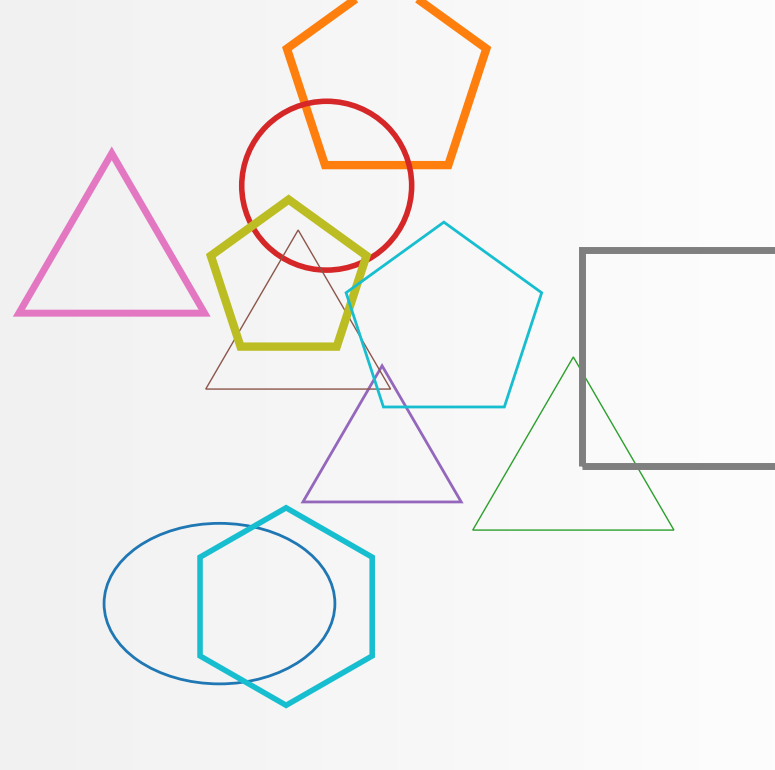[{"shape": "oval", "thickness": 1, "radius": 0.74, "center": [0.283, 0.216]}, {"shape": "pentagon", "thickness": 3, "radius": 0.68, "center": [0.499, 0.895]}, {"shape": "triangle", "thickness": 0.5, "radius": 0.75, "center": [0.74, 0.387]}, {"shape": "circle", "thickness": 2, "radius": 0.55, "center": [0.422, 0.759]}, {"shape": "triangle", "thickness": 1, "radius": 0.59, "center": [0.493, 0.407]}, {"shape": "triangle", "thickness": 0.5, "radius": 0.69, "center": [0.385, 0.564]}, {"shape": "triangle", "thickness": 2.5, "radius": 0.69, "center": [0.144, 0.662]}, {"shape": "square", "thickness": 2.5, "radius": 0.7, "center": [0.891, 0.535]}, {"shape": "pentagon", "thickness": 3, "radius": 0.53, "center": [0.372, 0.635]}, {"shape": "pentagon", "thickness": 1, "radius": 0.66, "center": [0.573, 0.579]}, {"shape": "hexagon", "thickness": 2, "radius": 0.64, "center": [0.369, 0.212]}]